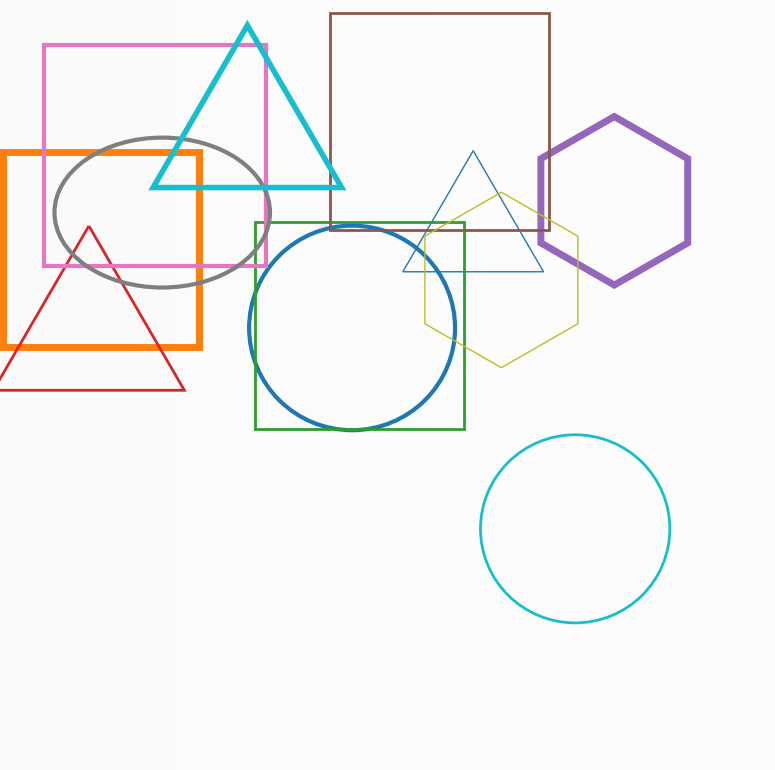[{"shape": "triangle", "thickness": 0.5, "radius": 0.52, "center": [0.611, 0.699]}, {"shape": "circle", "thickness": 1.5, "radius": 0.66, "center": [0.454, 0.574]}, {"shape": "square", "thickness": 2.5, "radius": 0.63, "center": [0.13, 0.676]}, {"shape": "square", "thickness": 1, "radius": 0.67, "center": [0.463, 0.577]}, {"shape": "triangle", "thickness": 1, "radius": 0.71, "center": [0.115, 0.564]}, {"shape": "hexagon", "thickness": 2.5, "radius": 0.55, "center": [0.793, 0.739]}, {"shape": "square", "thickness": 1, "radius": 0.7, "center": [0.567, 0.843]}, {"shape": "square", "thickness": 1.5, "radius": 0.72, "center": [0.2, 0.798]}, {"shape": "oval", "thickness": 1.5, "radius": 0.7, "center": [0.209, 0.724]}, {"shape": "hexagon", "thickness": 0.5, "radius": 0.57, "center": [0.647, 0.636]}, {"shape": "triangle", "thickness": 2, "radius": 0.7, "center": [0.319, 0.827]}, {"shape": "circle", "thickness": 1, "radius": 0.61, "center": [0.742, 0.313]}]